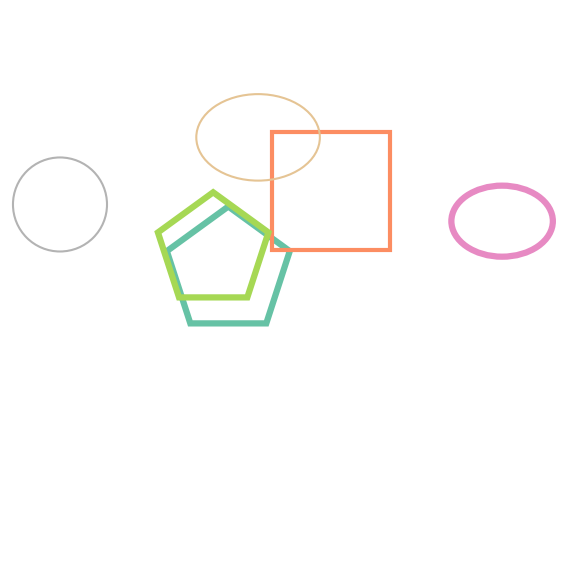[{"shape": "pentagon", "thickness": 3, "radius": 0.56, "center": [0.395, 0.53]}, {"shape": "square", "thickness": 2, "radius": 0.51, "center": [0.574, 0.668]}, {"shape": "oval", "thickness": 3, "radius": 0.44, "center": [0.869, 0.616]}, {"shape": "pentagon", "thickness": 3, "radius": 0.5, "center": [0.369, 0.566]}, {"shape": "oval", "thickness": 1, "radius": 0.53, "center": [0.447, 0.761]}, {"shape": "circle", "thickness": 1, "radius": 0.41, "center": [0.104, 0.645]}]